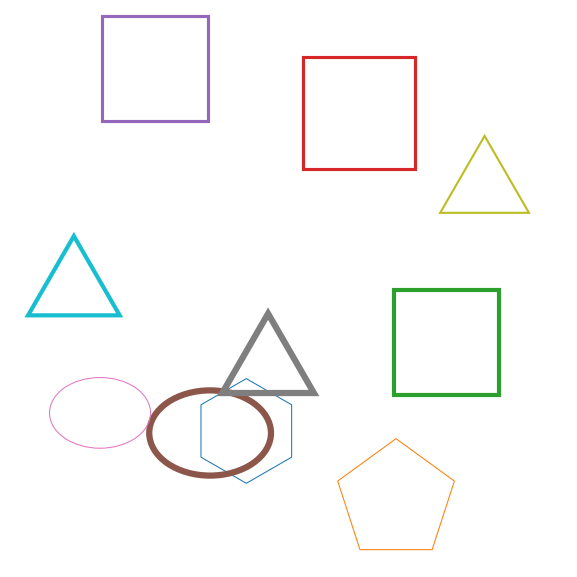[{"shape": "hexagon", "thickness": 0.5, "radius": 0.45, "center": [0.427, 0.253]}, {"shape": "pentagon", "thickness": 0.5, "radius": 0.53, "center": [0.686, 0.133]}, {"shape": "square", "thickness": 2, "radius": 0.46, "center": [0.773, 0.406]}, {"shape": "square", "thickness": 1.5, "radius": 0.48, "center": [0.622, 0.804]}, {"shape": "square", "thickness": 1.5, "radius": 0.46, "center": [0.268, 0.881]}, {"shape": "oval", "thickness": 3, "radius": 0.53, "center": [0.364, 0.249]}, {"shape": "oval", "thickness": 0.5, "radius": 0.44, "center": [0.173, 0.284]}, {"shape": "triangle", "thickness": 3, "radius": 0.46, "center": [0.464, 0.364]}, {"shape": "triangle", "thickness": 1, "radius": 0.44, "center": [0.839, 0.675]}, {"shape": "triangle", "thickness": 2, "radius": 0.46, "center": [0.128, 0.499]}]